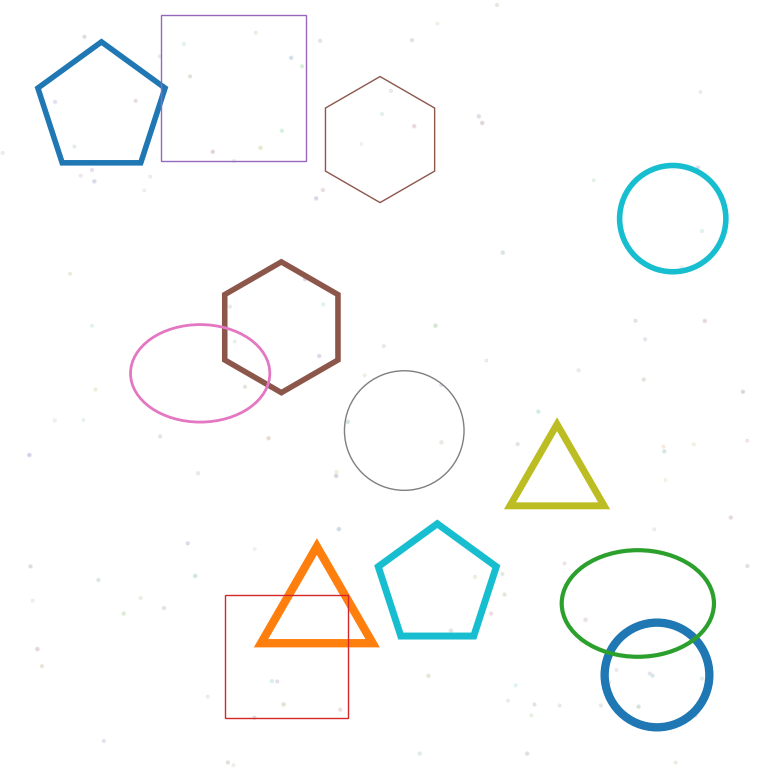[{"shape": "pentagon", "thickness": 2, "radius": 0.43, "center": [0.132, 0.859]}, {"shape": "circle", "thickness": 3, "radius": 0.34, "center": [0.853, 0.123]}, {"shape": "triangle", "thickness": 3, "radius": 0.42, "center": [0.411, 0.207]}, {"shape": "oval", "thickness": 1.5, "radius": 0.49, "center": [0.828, 0.216]}, {"shape": "square", "thickness": 0.5, "radius": 0.4, "center": [0.372, 0.147]}, {"shape": "square", "thickness": 0.5, "radius": 0.47, "center": [0.303, 0.886]}, {"shape": "hexagon", "thickness": 0.5, "radius": 0.41, "center": [0.494, 0.819]}, {"shape": "hexagon", "thickness": 2, "radius": 0.42, "center": [0.365, 0.575]}, {"shape": "oval", "thickness": 1, "radius": 0.45, "center": [0.26, 0.515]}, {"shape": "circle", "thickness": 0.5, "radius": 0.39, "center": [0.525, 0.441]}, {"shape": "triangle", "thickness": 2.5, "radius": 0.35, "center": [0.723, 0.378]}, {"shape": "pentagon", "thickness": 2.5, "radius": 0.4, "center": [0.568, 0.239]}, {"shape": "circle", "thickness": 2, "radius": 0.34, "center": [0.874, 0.716]}]